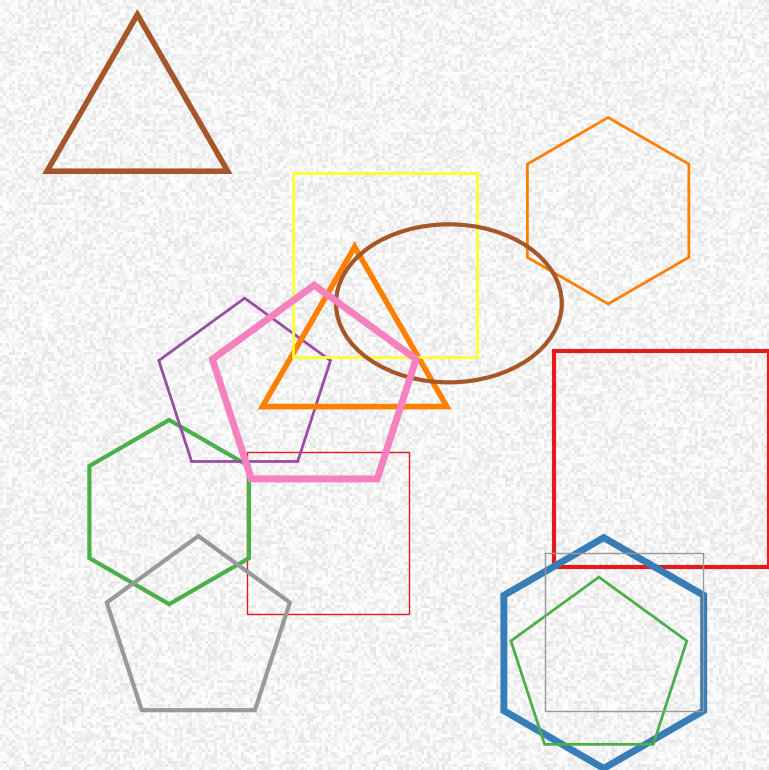[{"shape": "square", "thickness": 1.5, "radius": 0.7, "center": [0.859, 0.404]}, {"shape": "square", "thickness": 0.5, "radius": 0.53, "center": [0.426, 0.308]}, {"shape": "hexagon", "thickness": 2.5, "radius": 0.75, "center": [0.784, 0.152]}, {"shape": "hexagon", "thickness": 1.5, "radius": 0.6, "center": [0.22, 0.335]}, {"shape": "pentagon", "thickness": 1, "radius": 0.6, "center": [0.778, 0.13]}, {"shape": "pentagon", "thickness": 1, "radius": 0.59, "center": [0.318, 0.496]}, {"shape": "hexagon", "thickness": 1, "radius": 0.61, "center": [0.79, 0.726]}, {"shape": "triangle", "thickness": 2, "radius": 0.69, "center": [0.461, 0.541]}, {"shape": "square", "thickness": 1, "radius": 0.6, "center": [0.5, 0.655]}, {"shape": "oval", "thickness": 1.5, "radius": 0.73, "center": [0.583, 0.606]}, {"shape": "triangle", "thickness": 2, "radius": 0.68, "center": [0.178, 0.845]}, {"shape": "pentagon", "thickness": 2.5, "radius": 0.7, "center": [0.408, 0.491]}, {"shape": "pentagon", "thickness": 1.5, "radius": 0.63, "center": [0.258, 0.179]}, {"shape": "square", "thickness": 0.5, "radius": 0.51, "center": [0.81, 0.179]}]